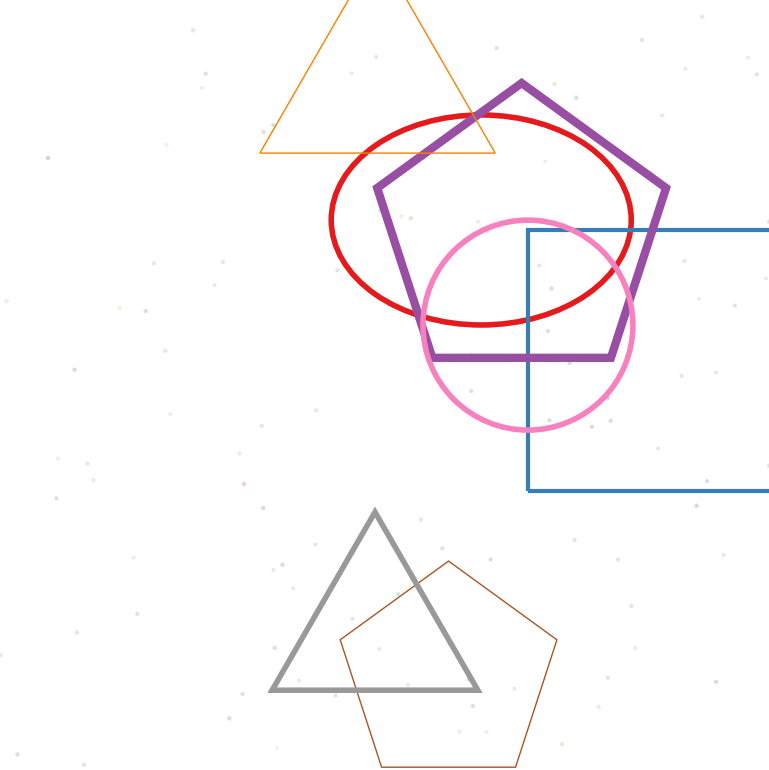[{"shape": "oval", "thickness": 2, "radius": 0.97, "center": [0.625, 0.714]}, {"shape": "square", "thickness": 1.5, "radius": 0.85, "center": [0.855, 0.532]}, {"shape": "pentagon", "thickness": 3, "radius": 0.99, "center": [0.677, 0.695]}, {"shape": "triangle", "thickness": 0.5, "radius": 0.88, "center": [0.49, 0.889]}, {"shape": "pentagon", "thickness": 0.5, "radius": 0.74, "center": [0.583, 0.123]}, {"shape": "circle", "thickness": 2, "radius": 0.68, "center": [0.686, 0.578]}, {"shape": "triangle", "thickness": 2, "radius": 0.77, "center": [0.487, 0.181]}]